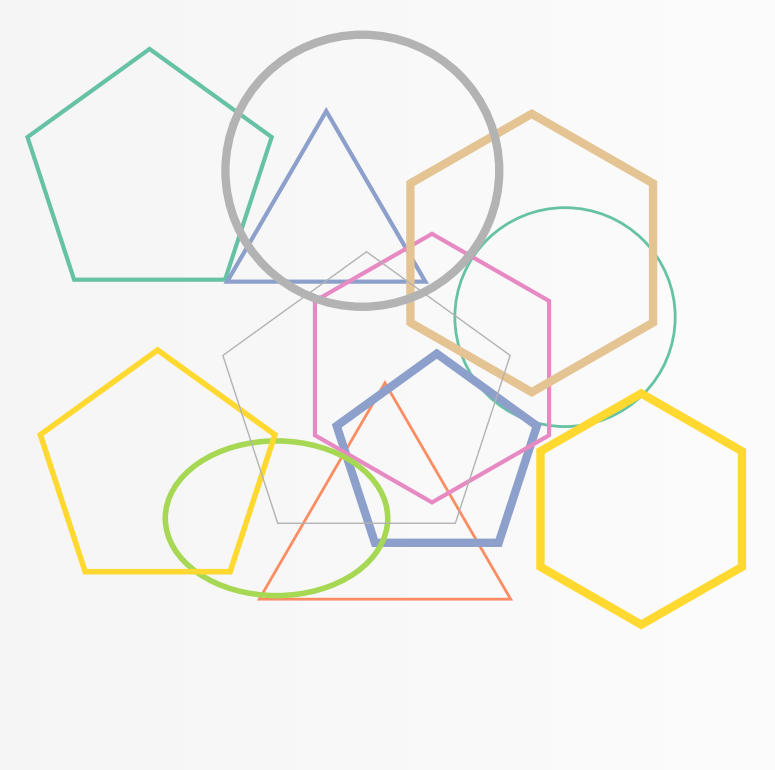[{"shape": "pentagon", "thickness": 1.5, "radius": 0.83, "center": [0.193, 0.771]}, {"shape": "circle", "thickness": 1, "radius": 0.71, "center": [0.729, 0.588]}, {"shape": "triangle", "thickness": 1, "radius": 0.94, "center": [0.497, 0.316]}, {"shape": "triangle", "thickness": 1.5, "radius": 0.74, "center": [0.421, 0.708]}, {"shape": "pentagon", "thickness": 3, "radius": 0.68, "center": [0.564, 0.405]}, {"shape": "hexagon", "thickness": 1.5, "radius": 0.87, "center": [0.557, 0.522]}, {"shape": "oval", "thickness": 2, "radius": 0.72, "center": [0.357, 0.327]}, {"shape": "hexagon", "thickness": 3, "radius": 0.75, "center": [0.827, 0.339]}, {"shape": "pentagon", "thickness": 2, "radius": 0.8, "center": [0.203, 0.386]}, {"shape": "hexagon", "thickness": 3, "radius": 0.9, "center": [0.686, 0.671]}, {"shape": "pentagon", "thickness": 0.5, "radius": 0.97, "center": [0.473, 0.478]}, {"shape": "circle", "thickness": 3, "radius": 0.88, "center": [0.468, 0.778]}]